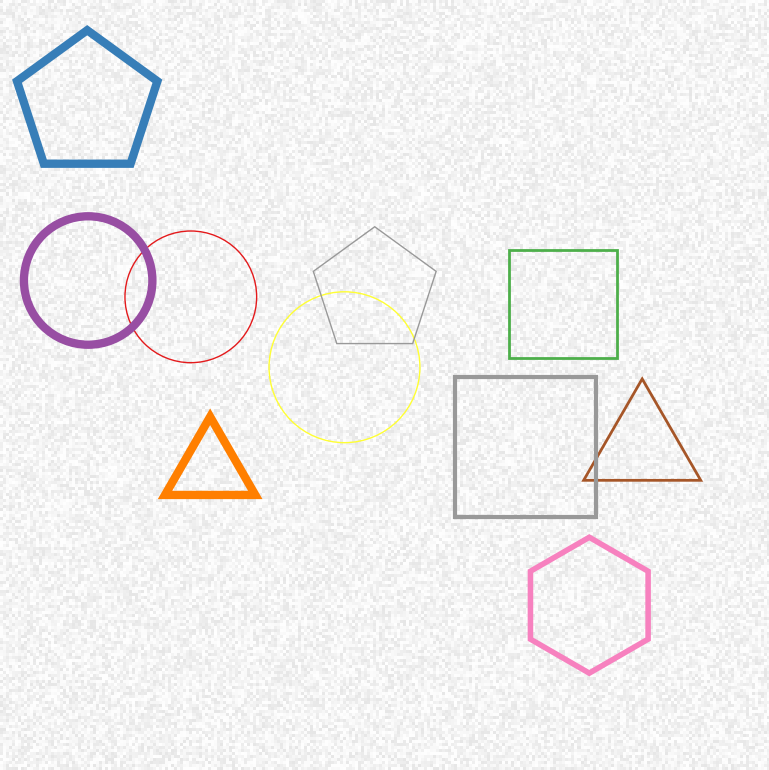[{"shape": "circle", "thickness": 0.5, "radius": 0.43, "center": [0.248, 0.614]}, {"shape": "pentagon", "thickness": 3, "radius": 0.48, "center": [0.113, 0.865]}, {"shape": "square", "thickness": 1, "radius": 0.35, "center": [0.731, 0.605]}, {"shape": "circle", "thickness": 3, "radius": 0.42, "center": [0.114, 0.636]}, {"shape": "triangle", "thickness": 3, "radius": 0.34, "center": [0.273, 0.391]}, {"shape": "circle", "thickness": 0.5, "radius": 0.49, "center": [0.447, 0.523]}, {"shape": "triangle", "thickness": 1, "radius": 0.44, "center": [0.834, 0.42]}, {"shape": "hexagon", "thickness": 2, "radius": 0.44, "center": [0.765, 0.214]}, {"shape": "pentagon", "thickness": 0.5, "radius": 0.42, "center": [0.487, 0.622]}, {"shape": "square", "thickness": 1.5, "radius": 0.46, "center": [0.683, 0.419]}]